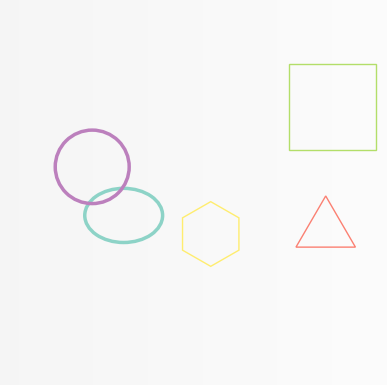[{"shape": "oval", "thickness": 2.5, "radius": 0.5, "center": [0.319, 0.44]}, {"shape": "triangle", "thickness": 1, "radius": 0.44, "center": [0.841, 0.402]}, {"shape": "square", "thickness": 1, "radius": 0.56, "center": [0.858, 0.722]}, {"shape": "circle", "thickness": 2.5, "radius": 0.48, "center": [0.238, 0.567]}, {"shape": "hexagon", "thickness": 1, "radius": 0.42, "center": [0.544, 0.392]}]